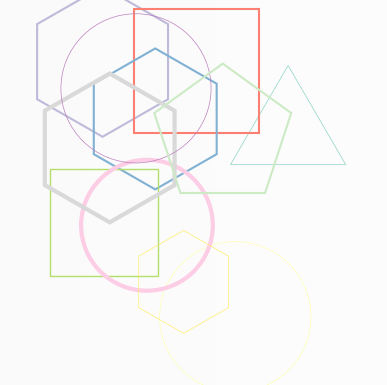[{"shape": "triangle", "thickness": 0.5, "radius": 0.86, "center": [0.744, 0.658]}, {"shape": "circle", "thickness": 0.5, "radius": 0.98, "center": [0.607, 0.177]}, {"shape": "hexagon", "thickness": 1.5, "radius": 0.98, "center": [0.265, 0.84]}, {"shape": "square", "thickness": 1.5, "radius": 0.8, "center": [0.508, 0.817]}, {"shape": "hexagon", "thickness": 1.5, "radius": 0.92, "center": [0.401, 0.691]}, {"shape": "square", "thickness": 1, "radius": 0.7, "center": [0.268, 0.422]}, {"shape": "circle", "thickness": 3, "radius": 0.85, "center": [0.379, 0.415]}, {"shape": "hexagon", "thickness": 3, "radius": 0.97, "center": [0.283, 0.616]}, {"shape": "circle", "thickness": 0.5, "radius": 0.97, "center": [0.351, 0.771]}, {"shape": "pentagon", "thickness": 1.5, "radius": 0.93, "center": [0.575, 0.649]}, {"shape": "hexagon", "thickness": 0.5, "radius": 0.67, "center": [0.474, 0.268]}]